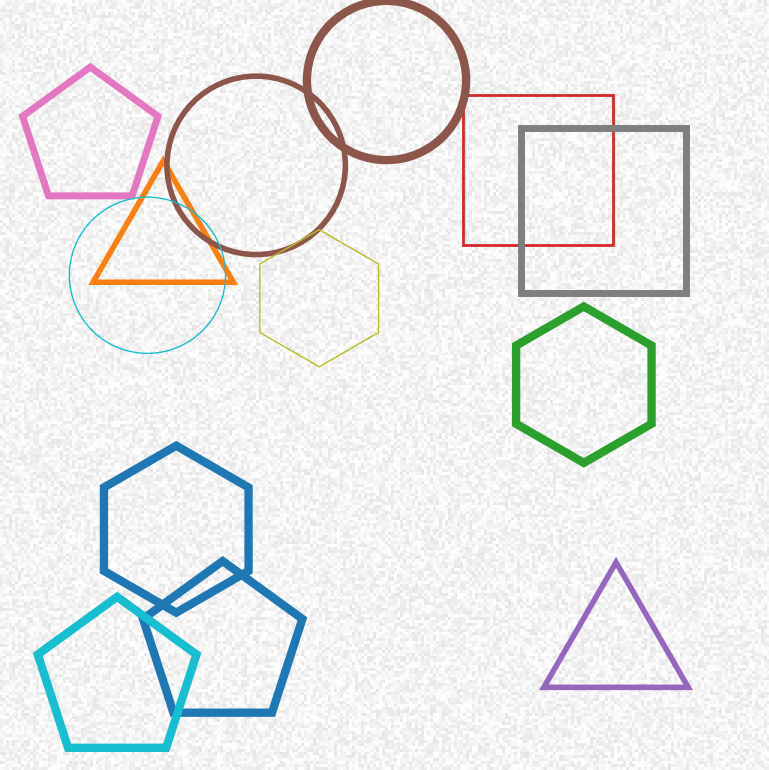[{"shape": "pentagon", "thickness": 3, "radius": 0.54, "center": [0.289, 0.163]}, {"shape": "hexagon", "thickness": 3, "radius": 0.54, "center": [0.229, 0.313]}, {"shape": "triangle", "thickness": 2, "radius": 0.53, "center": [0.212, 0.686]}, {"shape": "hexagon", "thickness": 3, "radius": 0.51, "center": [0.758, 0.5]}, {"shape": "square", "thickness": 1, "radius": 0.49, "center": [0.698, 0.779]}, {"shape": "triangle", "thickness": 2, "radius": 0.54, "center": [0.8, 0.161]}, {"shape": "circle", "thickness": 2, "radius": 0.58, "center": [0.333, 0.785]}, {"shape": "circle", "thickness": 3, "radius": 0.52, "center": [0.502, 0.895]}, {"shape": "pentagon", "thickness": 2.5, "radius": 0.46, "center": [0.117, 0.82]}, {"shape": "square", "thickness": 2.5, "radius": 0.54, "center": [0.784, 0.727]}, {"shape": "hexagon", "thickness": 0.5, "radius": 0.45, "center": [0.415, 0.613]}, {"shape": "pentagon", "thickness": 3, "radius": 0.54, "center": [0.152, 0.117]}, {"shape": "circle", "thickness": 0.5, "radius": 0.51, "center": [0.191, 0.643]}]